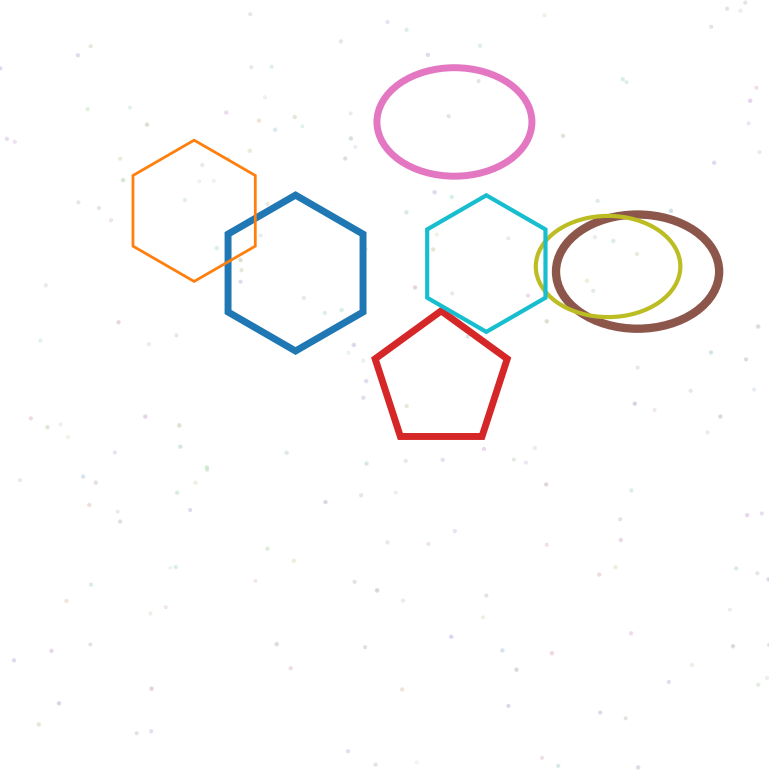[{"shape": "hexagon", "thickness": 2.5, "radius": 0.51, "center": [0.384, 0.645]}, {"shape": "hexagon", "thickness": 1, "radius": 0.46, "center": [0.252, 0.726]}, {"shape": "pentagon", "thickness": 2.5, "radius": 0.45, "center": [0.573, 0.506]}, {"shape": "oval", "thickness": 3, "radius": 0.53, "center": [0.828, 0.647]}, {"shape": "oval", "thickness": 2.5, "radius": 0.5, "center": [0.59, 0.842]}, {"shape": "oval", "thickness": 1.5, "radius": 0.47, "center": [0.79, 0.654]}, {"shape": "hexagon", "thickness": 1.5, "radius": 0.44, "center": [0.632, 0.658]}]